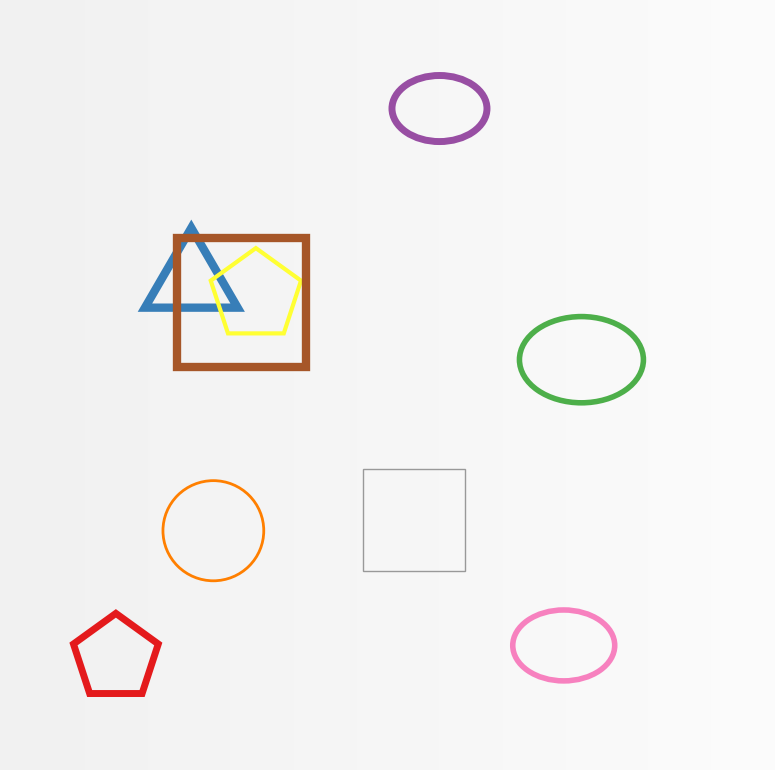[{"shape": "pentagon", "thickness": 2.5, "radius": 0.29, "center": [0.15, 0.146]}, {"shape": "triangle", "thickness": 3, "radius": 0.35, "center": [0.247, 0.635]}, {"shape": "oval", "thickness": 2, "radius": 0.4, "center": [0.75, 0.533]}, {"shape": "oval", "thickness": 2.5, "radius": 0.31, "center": [0.567, 0.859]}, {"shape": "circle", "thickness": 1, "radius": 0.33, "center": [0.275, 0.311]}, {"shape": "pentagon", "thickness": 1.5, "radius": 0.31, "center": [0.33, 0.617]}, {"shape": "square", "thickness": 3, "radius": 0.42, "center": [0.312, 0.607]}, {"shape": "oval", "thickness": 2, "radius": 0.33, "center": [0.727, 0.162]}, {"shape": "square", "thickness": 0.5, "radius": 0.33, "center": [0.534, 0.325]}]